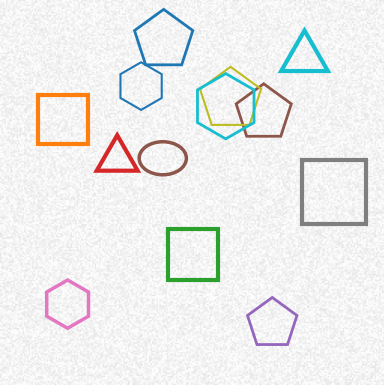[{"shape": "pentagon", "thickness": 2, "radius": 0.4, "center": [0.425, 0.896]}, {"shape": "hexagon", "thickness": 1.5, "radius": 0.31, "center": [0.366, 0.776]}, {"shape": "square", "thickness": 3, "radius": 0.32, "center": [0.164, 0.691]}, {"shape": "square", "thickness": 3, "radius": 0.33, "center": [0.501, 0.339]}, {"shape": "triangle", "thickness": 3, "radius": 0.31, "center": [0.304, 0.587]}, {"shape": "pentagon", "thickness": 2, "radius": 0.34, "center": [0.707, 0.16]}, {"shape": "oval", "thickness": 2.5, "radius": 0.31, "center": [0.423, 0.589]}, {"shape": "pentagon", "thickness": 2, "radius": 0.38, "center": [0.685, 0.707]}, {"shape": "hexagon", "thickness": 2.5, "radius": 0.31, "center": [0.176, 0.21]}, {"shape": "square", "thickness": 3, "radius": 0.42, "center": [0.867, 0.501]}, {"shape": "pentagon", "thickness": 1.5, "radius": 0.42, "center": [0.599, 0.743]}, {"shape": "triangle", "thickness": 3, "radius": 0.35, "center": [0.791, 0.851]}, {"shape": "hexagon", "thickness": 2, "radius": 0.42, "center": [0.586, 0.724]}]